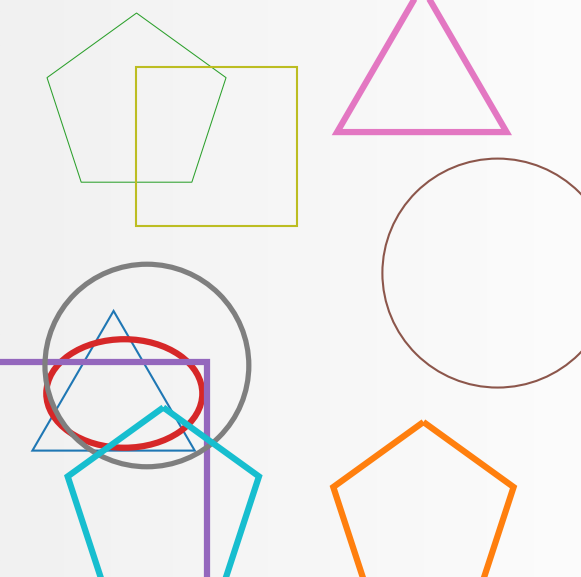[{"shape": "triangle", "thickness": 1, "radius": 0.81, "center": [0.195, 0.299]}, {"shape": "pentagon", "thickness": 3, "radius": 0.82, "center": [0.729, 0.105]}, {"shape": "pentagon", "thickness": 0.5, "radius": 0.81, "center": [0.235, 0.815]}, {"shape": "oval", "thickness": 3, "radius": 0.67, "center": [0.214, 0.318]}, {"shape": "square", "thickness": 3, "radius": 0.99, "center": [0.159, 0.175]}, {"shape": "circle", "thickness": 1, "radius": 0.99, "center": [0.856, 0.526]}, {"shape": "triangle", "thickness": 3, "radius": 0.84, "center": [0.726, 0.855]}, {"shape": "circle", "thickness": 2.5, "radius": 0.88, "center": [0.253, 0.366]}, {"shape": "square", "thickness": 1, "radius": 0.69, "center": [0.372, 0.745]}, {"shape": "pentagon", "thickness": 3, "radius": 0.86, "center": [0.281, 0.121]}]